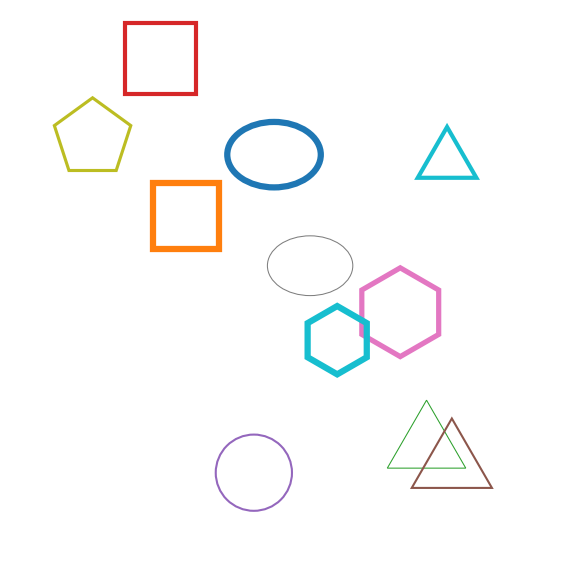[{"shape": "oval", "thickness": 3, "radius": 0.4, "center": [0.475, 0.731]}, {"shape": "square", "thickness": 3, "radius": 0.29, "center": [0.322, 0.625]}, {"shape": "triangle", "thickness": 0.5, "radius": 0.39, "center": [0.739, 0.228]}, {"shape": "square", "thickness": 2, "radius": 0.31, "center": [0.278, 0.898]}, {"shape": "circle", "thickness": 1, "radius": 0.33, "center": [0.44, 0.181]}, {"shape": "triangle", "thickness": 1, "radius": 0.4, "center": [0.782, 0.194]}, {"shape": "hexagon", "thickness": 2.5, "radius": 0.38, "center": [0.693, 0.459]}, {"shape": "oval", "thickness": 0.5, "radius": 0.37, "center": [0.537, 0.539]}, {"shape": "pentagon", "thickness": 1.5, "radius": 0.35, "center": [0.16, 0.76]}, {"shape": "triangle", "thickness": 2, "radius": 0.29, "center": [0.774, 0.721]}, {"shape": "hexagon", "thickness": 3, "radius": 0.3, "center": [0.584, 0.41]}]